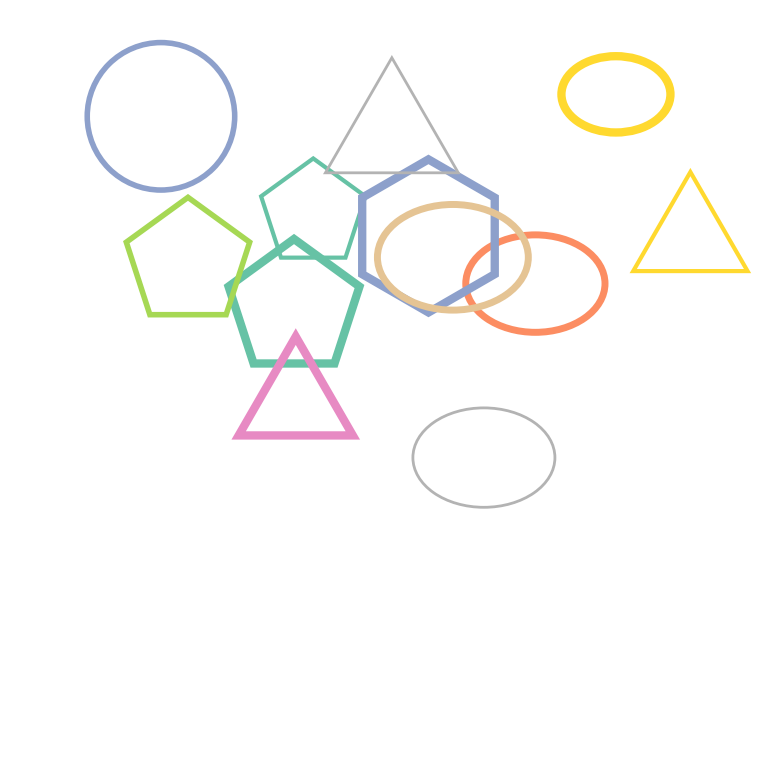[{"shape": "pentagon", "thickness": 3, "radius": 0.45, "center": [0.382, 0.6]}, {"shape": "pentagon", "thickness": 1.5, "radius": 0.36, "center": [0.407, 0.723]}, {"shape": "oval", "thickness": 2.5, "radius": 0.45, "center": [0.695, 0.632]}, {"shape": "circle", "thickness": 2, "radius": 0.48, "center": [0.209, 0.849]}, {"shape": "hexagon", "thickness": 3, "radius": 0.5, "center": [0.556, 0.694]}, {"shape": "triangle", "thickness": 3, "radius": 0.43, "center": [0.384, 0.477]}, {"shape": "pentagon", "thickness": 2, "radius": 0.42, "center": [0.244, 0.659]}, {"shape": "triangle", "thickness": 1.5, "radius": 0.43, "center": [0.897, 0.691]}, {"shape": "oval", "thickness": 3, "radius": 0.35, "center": [0.8, 0.877]}, {"shape": "oval", "thickness": 2.5, "radius": 0.49, "center": [0.588, 0.666]}, {"shape": "triangle", "thickness": 1, "radius": 0.5, "center": [0.509, 0.825]}, {"shape": "oval", "thickness": 1, "radius": 0.46, "center": [0.628, 0.406]}]